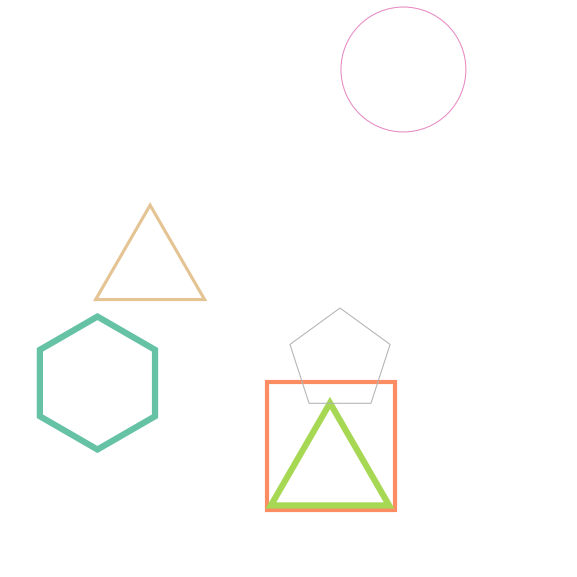[{"shape": "hexagon", "thickness": 3, "radius": 0.58, "center": [0.169, 0.336]}, {"shape": "square", "thickness": 2, "radius": 0.55, "center": [0.573, 0.228]}, {"shape": "circle", "thickness": 0.5, "radius": 0.54, "center": [0.699, 0.879]}, {"shape": "triangle", "thickness": 3, "radius": 0.59, "center": [0.571, 0.183]}, {"shape": "triangle", "thickness": 1.5, "radius": 0.54, "center": [0.26, 0.535]}, {"shape": "pentagon", "thickness": 0.5, "radius": 0.46, "center": [0.589, 0.375]}]